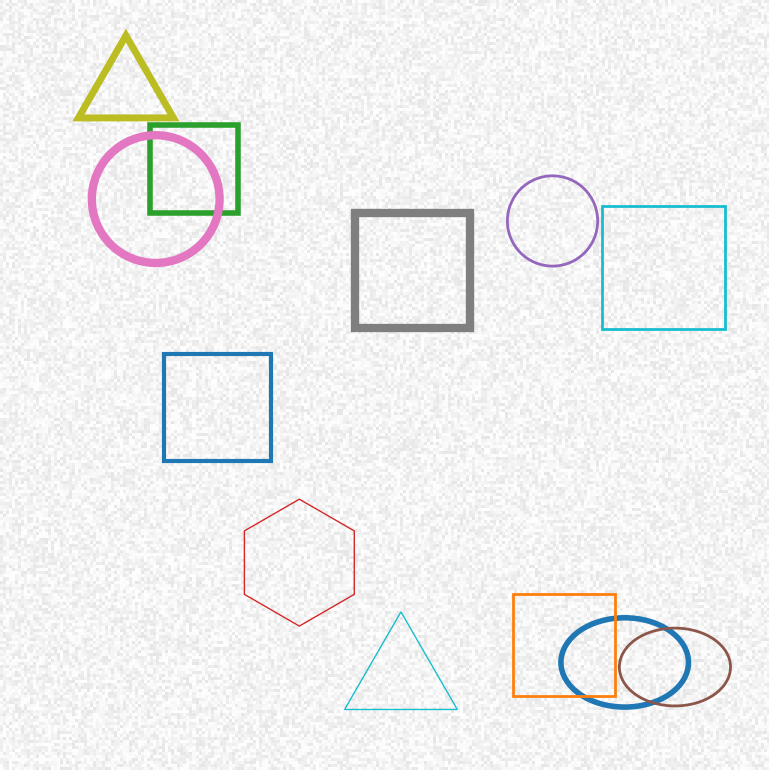[{"shape": "square", "thickness": 1.5, "radius": 0.35, "center": [0.282, 0.471]}, {"shape": "oval", "thickness": 2, "radius": 0.41, "center": [0.811, 0.14]}, {"shape": "square", "thickness": 1, "radius": 0.33, "center": [0.732, 0.163]}, {"shape": "square", "thickness": 2, "radius": 0.29, "center": [0.252, 0.78]}, {"shape": "hexagon", "thickness": 0.5, "radius": 0.41, "center": [0.389, 0.269]}, {"shape": "circle", "thickness": 1, "radius": 0.29, "center": [0.718, 0.713]}, {"shape": "oval", "thickness": 1, "radius": 0.36, "center": [0.877, 0.134]}, {"shape": "circle", "thickness": 3, "radius": 0.41, "center": [0.202, 0.741]}, {"shape": "square", "thickness": 3, "radius": 0.37, "center": [0.535, 0.649]}, {"shape": "triangle", "thickness": 2.5, "radius": 0.36, "center": [0.164, 0.883]}, {"shape": "square", "thickness": 1, "radius": 0.4, "center": [0.862, 0.653]}, {"shape": "triangle", "thickness": 0.5, "radius": 0.42, "center": [0.521, 0.121]}]